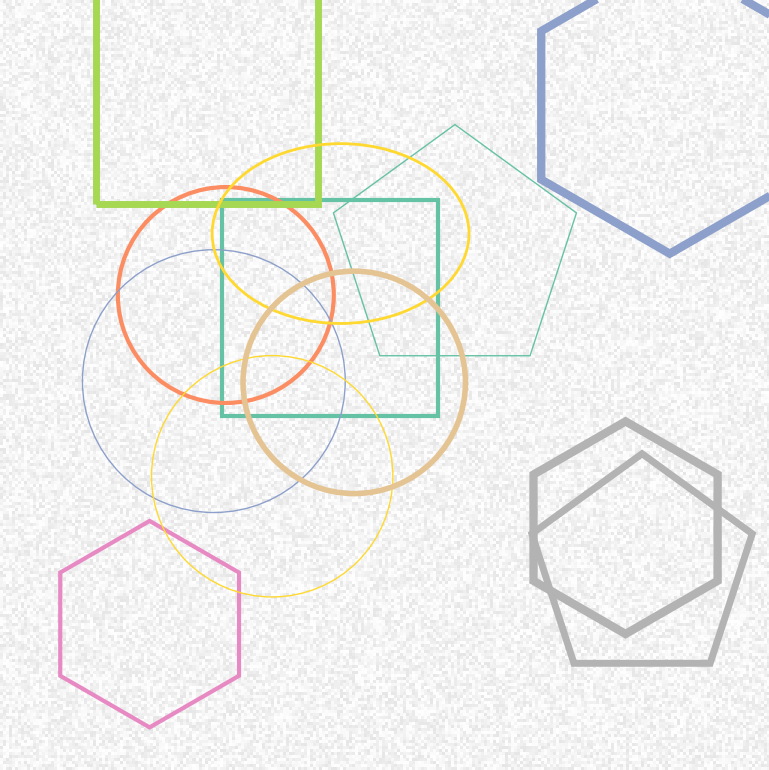[{"shape": "square", "thickness": 1.5, "radius": 0.7, "center": [0.429, 0.6]}, {"shape": "pentagon", "thickness": 0.5, "radius": 0.83, "center": [0.591, 0.672]}, {"shape": "circle", "thickness": 1.5, "radius": 0.7, "center": [0.293, 0.617]}, {"shape": "hexagon", "thickness": 3, "radius": 0.96, "center": [0.87, 0.863]}, {"shape": "circle", "thickness": 0.5, "radius": 0.85, "center": [0.278, 0.505]}, {"shape": "hexagon", "thickness": 1.5, "radius": 0.67, "center": [0.194, 0.189]}, {"shape": "square", "thickness": 2.5, "radius": 0.72, "center": [0.268, 0.88]}, {"shape": "oval", "thickness": 1, "radius": 0.83, "center": [0.442, 0.697]}, {"shape": "circle", "thickness": 0.5, "radius": 0.78, "center": [0.353, 0.381]}, {"shape": "circle", "thickness": 2, "radius": 0.72, "center": [0.46, 0.503]}, {"shape": "hexagon", "thickness": 3, "radius": 0.69, "center": [0.812, 0.315]}, {"shape": "pentagon", "thickness": 2.5, "radius": 0.75, "center": [0.834, 0.26]}]